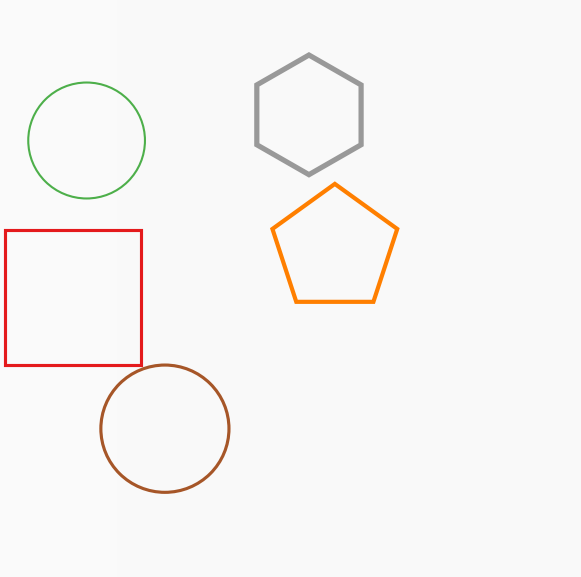[{"shape": "square", "thickness": 1.5, "radius": 0.58, "center": [0.126, 0.485]}, {"shape": "circle", "thickness": 1, "radius": 0.5, "center": [0.149, 0.756]}, {"shape": "pentagon", "thickness": 2, "radius": 0.56, "center": [0.576, 0.568]}, {"shape": "circle", "thickness": 1.5, "radius": 0.55, "center": [0.284, 0.257]}, {"shape": "hexagon", "thickness": 2.5, "radius": 0.52, "center": [0.532, 0.8]}]